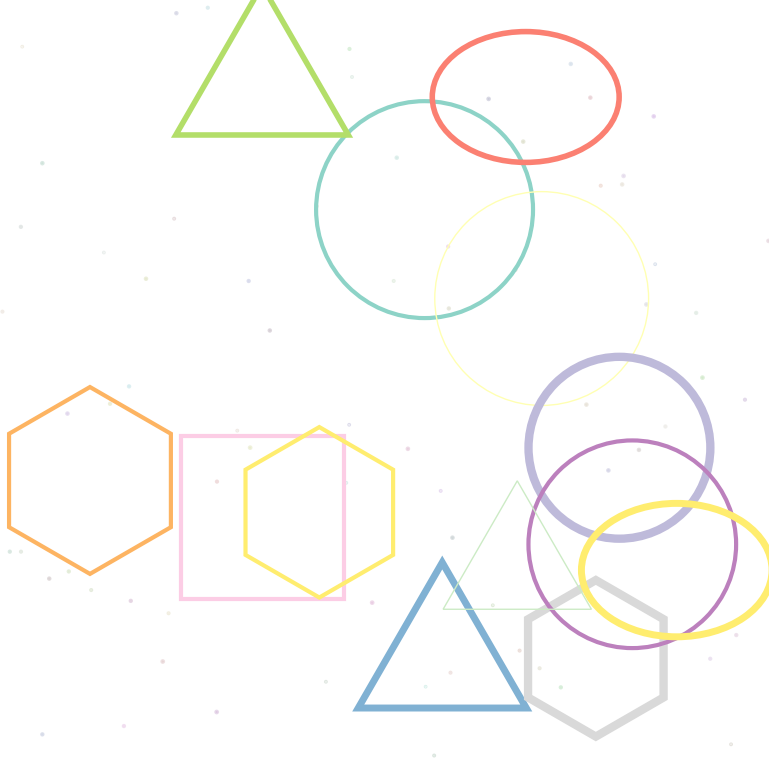[{"shape": "circle", "thickness": 1.5, "radius": 0.7, "center": [0.551, 0.728]}, {"shape": "circle", "thickness": 0.5, "radius": 0.69, "center": [0.703, 0.612]}, {"shape": "circle", "thickness": 3, "radius": 0.59, "center": [0.804, 0.419]}, {"shape": "oval", "thickness": 2, "radius": 0.61, "center": [0.683, 0.874]}, {"shape": "triangle", "thickness": 2.5, "radius": 0.63, "center": [0.574, 0.143]}, {"shape": "hexagon", "thickness": 1.5, "radius": 0.61, "center": [0.117, 0.376]}, {"shape": "triangle", "thickness": 2, "radius": 0.65, "center": [0.34, 0.889]}, {"shape": "square", "thickness": 1.5, "radius": 0.53, "center": [0.341, 0.328]}, {"shape": "hexagon", "thickness": 3, "radius": 0.51, "center": [0.774, 0.145]}, {"shape": "circle", "thickness": 1.5, "radius": 0.67, "center": [0.821, 0.293]}, {"shape": "triangle", "thickness": 0.5, "radius": 0.56, "center": [0.672, 0.264]}, {"shape": "hexagon", "thickness": 1.5, "radius": 0.55, "center": [0.415, 0.335]}, {"shape": "oval", "thickness": 2.5, "radius": 0.62, "center": [0.879, 0.26]}]